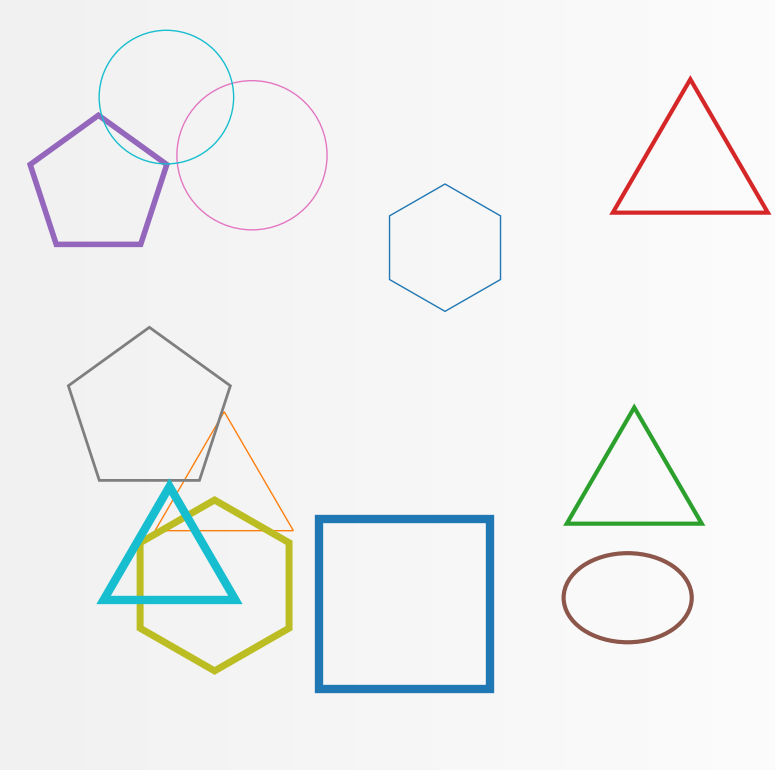[{"shape": "square", "thickness": 3, "radius": 0.55, "center": [0.522, 0.216]}, {"shape": "hexagon", "thickness": 0.5, "radius": 0.41, "center": [0.574, 0.678]}, {"shape": "triangle", "thickness": 0.5, "radius": 0.52, "center": [0.289, 0.362]}, {"shape": "triangle", "thickness": 1.5, "radius": 0.5, "center": [0.818, 0.37]}, {"shape": "triangle", "thickness": 1.5, "radius": 0.58, "center": [0.891, 0.782]}, {"shape": "pentagon", "thickness": 2, "radius": 0.46, "center": [0.127, 0.758]}, {"shape": "oval", "thickness": 1.5, "radius": 0.41, "center": [0.81, 0.224]}, {"shape": "circle", "thickness": 0.5, "radius": 0.48, "center": [0.325, 0.798]}, {"shape": "pentagon", "thickness": 1, "radius": 0.55, "center": [0.193, 0.465]}, {"shape": "hexagon", "thickness": 2.5, "radius": 0.55, "center": [0.277, 0.24]}, {"shape": "circle", "thickness": 0.5, "radius": 0.43, "center": [0.215, 0.874]}, {"shape": "triangle", "thickness": 3, "radius": 0.49, "center": [0.219, 0.27]}]